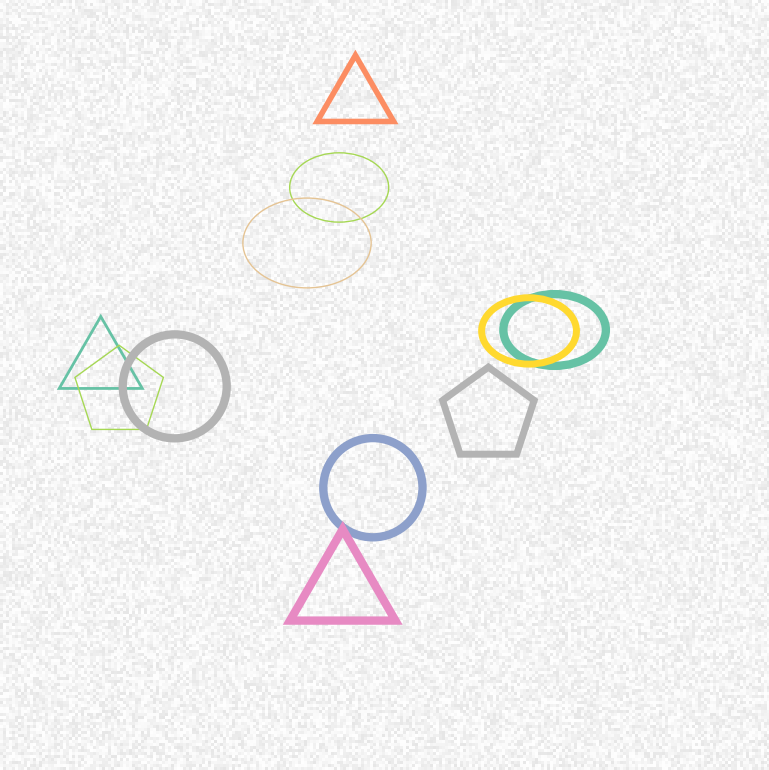[{"shape": "oval", "thickness": 3, "radius": 0.33, "center": [0.72, 0.571]}, {"shape": "triangle", "thickness": 1, "radius": 0.31, "center": [0.131, 0.527]}, {"shape": "triangle", "thickness": 2, "radius": 0.29, "center": [0.462, 0.871]}, {"shape": "circle", "thickness": 3, "radius": 0.32, "center": [0.484, 0.367]}, {"shape": "triangle", "thickness": 3, "radius": 0.4, "center": [0.445, 0.234]}, {"shape": "pentagon", "thickness": 0.5, "radius": 0.3, "center": [0.155, 0.491]}, {"shape": "oval", "thickness": 0.5, "radius": 0.32, "center": [0.44, 0.757]}, {"shape": "oval", "thickness": 2.5, "radius": 0.31, "center": [0.687, 0.57]}, {"shape": "oval", "thickness": 0.5, "radius": 0.42, "center": [0.399, 0.684]}, {"shape": "circle", "thickness": 3, "radius": 0.34, "center": [0.227, 0.498]}, {"shape": "pentagon", "thickness": 2.5, "radius": 0.31, "center": [0.634, 0.461]}]